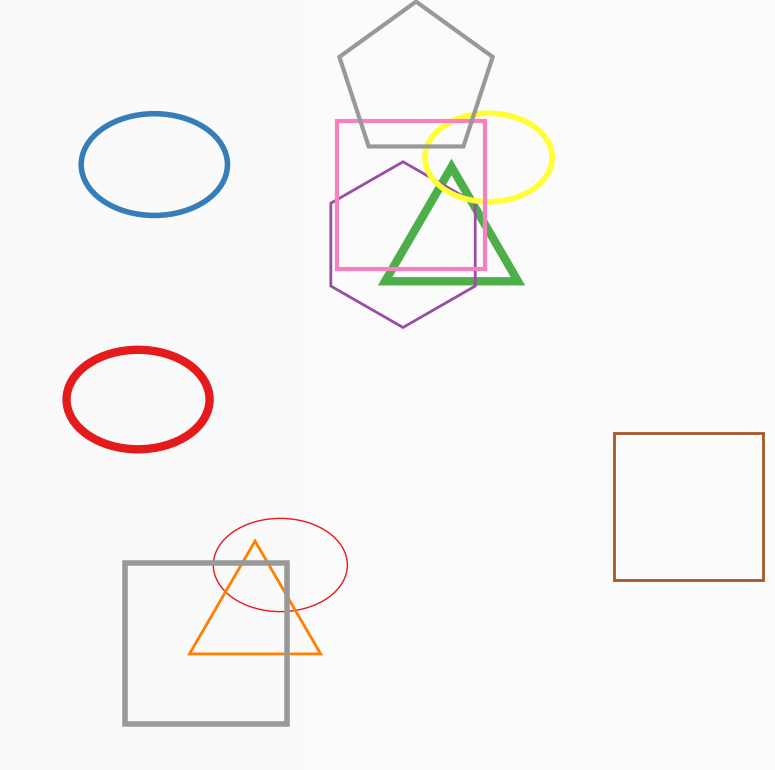[{"shape": "oval", "thickness": 3, "radius": 0.46, "center": [0.178, 0.481]}, {"shape": "oval", "thickness": 0.5, "radius": 0.43, "center": [0.362, 0.266]}, {"shape": "oval", "thickness": 2, "radius": 0.47, "center": [0.199, 0.786]}, {"shape": "triangle", "thickness": 3, "radius": 0.5, "center": [0.583, 0.684]}, {"shape": "hexagon", "thickness": 1, "radius": 0.54, "center": [0.52, 0.682]}, {"shape": "triangle", "thickness": 1, "radius": 0.49, "center": [0.329, 0.2]}, {"shape": "oval", "thickness": 2, "radius": 0.41, "center": [0.63, 0.795]}, {"shape": "square", "thickness": 1, "radius": 0.48, "center": [0.888, 0.343]}, {"shape": "square", "thickness": 1.5, "radius": 0.48, "center": [0.531, 0.746]}, {"shape": "pentagon", "thickness": 1.5, "radius": 0.52, "center": [0.537, 0.894]}, {"shape": "square", "thickness": 2, "radius": 0.52, "center": [0.266, 0.164]}]